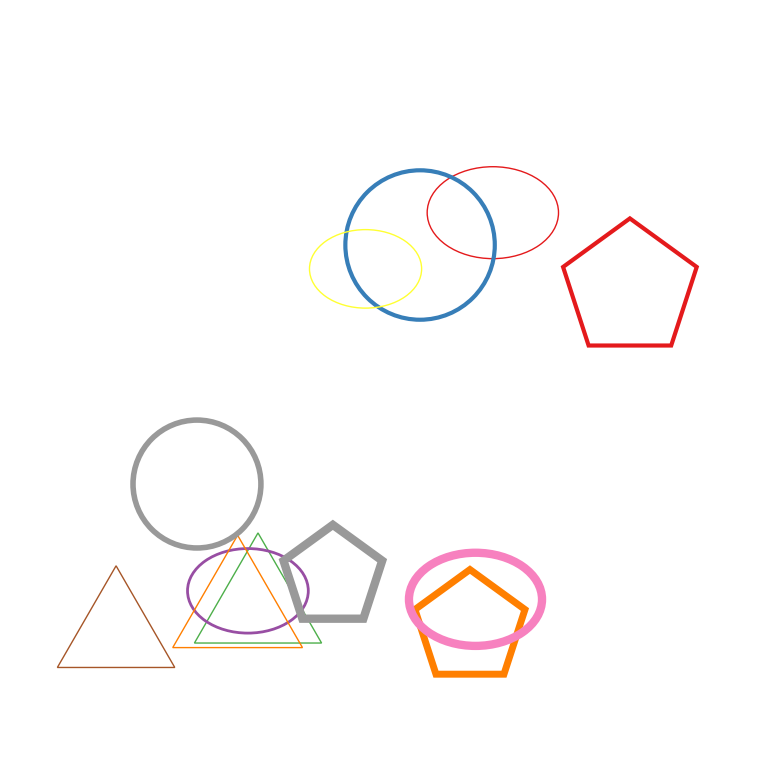[{"shape": "oval", "thickness": 0.5, "radius": 0.43, "center": [0.64, 0.724]}, {"shape": "pentagon", "thickness": 1.5, "radius": 0.46, "center": [0.818, 0.625]}, {"shape": "circle", "thickness": 1.5, "radius": 0.49, "center": [0.546, 0.682]}, {"shape": "triangle", "thickness": 0.5, "radius": 0.48, "center": [0.335, 0.213]}, {"shape": "oval", "thickness": 1, "radius": 0.39, "center": [0.322, 0.233]}, {"shape": "triangle", "thickness": 0.5, "radius": 0.49, "center": [0.309, 0.208]}, {"shape": "pentagon", "thickness": 2.5, "radius": 0.38, "center": [0.61, 0.185]}, {"shape": "oval", "thickness": 0.5, "radius": 0.36, "center": [0.475, 0.651]}, {"shape": "triangle", "thickness": 0.5, "radius": 0.44, "center": [0.151, 0.177]}, {"shape": "oval", "thickness": 3, "radius": 0.43, "center": [0.618, 0.222]}, {"shape": "pentagon", "thickness": 3, "radius": 0.34, "center": [0.432, 0.251]}, {"shape": "circle", "thickness": 2, "radius": 0.42, "center": [0.256, 0.371]}]